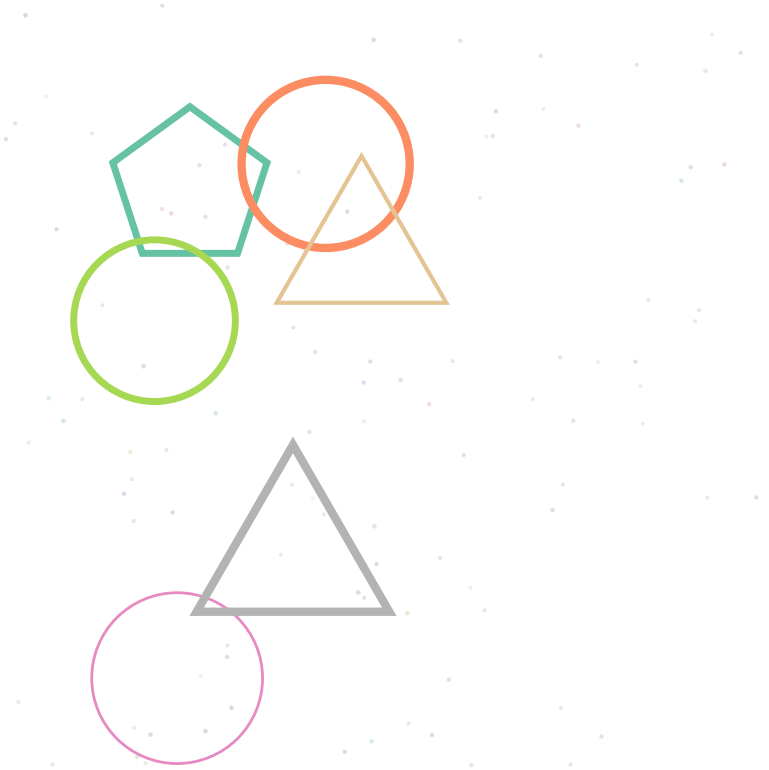[{"shape": "pentagon", "thickness": 2.5, "radius": 0.53, "center": [0.247, 0.756]}, {"shape": "circle", "thickness": 3, "radius": 0.55, "center": [0.423, 0.787]}, {"shape": "circle", "thickness": 1, "radius": 0.55, "center": [0.23, 0.119]}, {"shape": "circle", "thickness": 2.5, "radius": 0.52, "center": [0.201, 0.584]}, {"shape": "triangle", "thickness": 1.5, "radius": 0.64, "center": [0.469, 0.67]}, {"shape": "triangle", "thickness": 3, "radius": 0.72, "center": [0.38, 0.278]}]